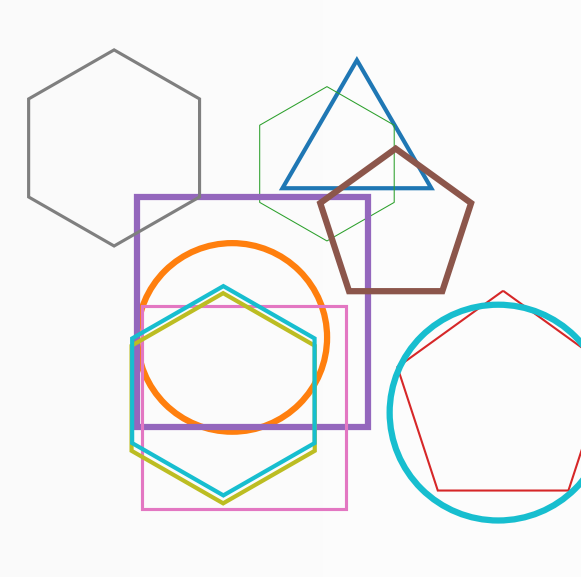[{"shape": "triangle", "thickness": 2, "radius": 0.74, "center": [0.614, 0.747]}, {"shape": "circle", "thickness": 3, "radius": 0.82, "center": [0.399, 0.415]}, {"shape": "hexagon", "thickness": 0.5, "radius": 0.67, "center": [0.562, 0.716]}, {"shape": "pentagon", "thickness": 1, "radius": 0.96, "center": [0.866, 0.304]}, {"shape": "square", "thickness": 3, "radius": 1.0, "center": [0.434, 0.459]}, {"shape": "pentagon", "thickness": 3, "radius": 0.68, "center": [0.681, 0.605]}, {"shape": "square", "thickness": 1.5, "radius": 0.88, "center": [0.419, 0.293]}, {"shape": "hexagon", "thickness": 1.5, "radius": 0.85, "center": [0.196, 0.743]}, {"shape": "hexagon", "thickness": 2, "radius": 0.91, "center": [0.384, 0.31]}, {"shape": "hexagon", "thickness": 2, "radius": 0.91, "center": [0.384, 0.322]}, {"shape": "circle", "thickness": 3, "radius": 0.93, "center": [0.857, 0.285]}]